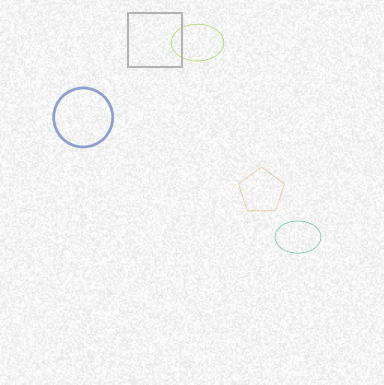[{"shape": "oval", "thickness": 0.5, "radius": 0.3, "center": [0.774, 0.384]}, {"shape": "circle", "thickness": 2, "radius": 0.38, "center": [0.216, 0.695]}, {"shape": "oval", "thickness": 0.5, "radius": 0.34, "center": [0.513, 0.889]}, {"shape": "pentagon", "thickness": 0.5, "radius": 0.31, "center": [0.679, 0.503]}, {"shape": "square", "thickness": 1.5, "radius": 0.36, "center": [0.402, 0.896]}]